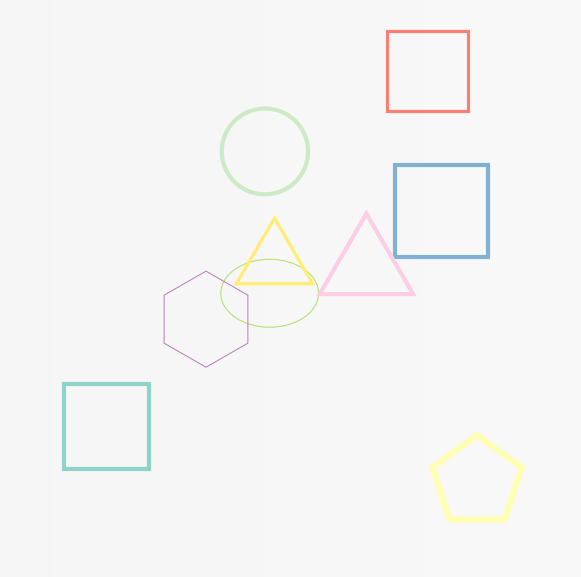[{"shape": "square", "thickness": 2, "radius": 0.37, "center": [0.184, 0.26]}, {"shape": "pentagon", "thickness": 3, "radius": 0.4, "center": [0.821, 0.165]}, {"shape": "square", "thickness": 1.5, "radius": 0.35, "center": [0.736, 0.877]}, {"shape": "square", "thickness": 2, "radius": 0.4, "center": [0.759, 0.634]}, {"shape": "oval", "thickness": 0.5, "radius": 0.42, "center": [0.464, 0.491]}, {"shape": "triangle", "thickness": 2, "radius": 0.46, "center": [0.63, 0.536]}, {"shape": "hexagon", "thickness": 0.5, "radius": 0.42, "center": [0.354, 0.446]}, {"shape": "circle", "thickness": 2, "radius": 0.37, "center": [0.456, 0.737]}, {"shape": "triangle", "thickness": 1.5, "radius": 0.38, "center": [0.472, 0.546]}]